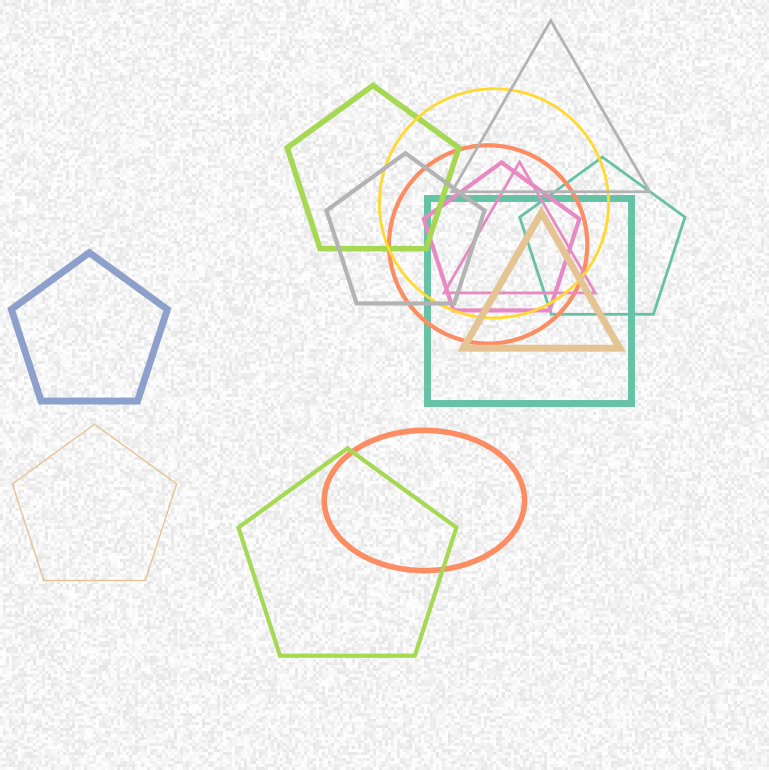[{"shape": "pentagon", "thickness": 1, "radius": 0.56, "center": [0.782, 0.683]}, {"shape": "square", "thickness": 2.5, "radius": 0.66, "center": [0.687, 0.61]}, {"shape": "oval", "thickness": 2, "radius": 0.65, "center": [0.551, 0.35]}, {"shape": "circle", "thickness": 1.5, "radius": 0.64, "center": [0.634, 0.683]}, {"shape": "pentagon", "thickness": 2.5, "radius": 0.53, "center": [0.116, 0.565]}, {"shape": "pentagon", "thickness": 1.5, "radius": 0.53, "center": [0.651, 0.683]}, {"shape": "triangle", "thickness": 1, "radius": 0.57, "center": [0.675, 0.676]}, {"shape": "pentagon", "thickness": 1.5, "radius": 0.74, "center": [0.451, 0.269]}, {"shape": "pentagon", "thickness": 2, "radius": 0.59, "center": [0.484, 0.772]}, {"shape": "circle", "thickness": 1, "radius": 0.74, "center": [0.641, 0.736]}, {"shape": "pentagon", "thickness": 0.5, "radius": 0.56, "center": [0.123, 0.337]}, {"shape": "triangle", "thickness": 2.5, "radius": 0.59, "center": [0.703, 0.606]}, {"shape": "pentagon", "thickness": 1.5, "radius": 0.54, "center": [0.527, 0.693]}, {"shape": "triangle", "thickness": 1, "radius": 0.74, "center": [0.715, 0.825]}]